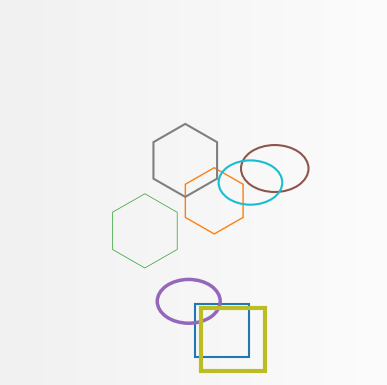[{"shape": "square", "thickness": 1.5, "radius": 0.35, "center": [0.572, 0.142]}, {"shape": "hexagon", "thickness": 1, "radius": 0.43, "center": [0.553, 0.478]}, {"shape": "hexagon", "thickness": 0.5, "radius": 0.48, "center": [0.374, 0.4]}, {"shape": "oval", "thickness": 2.5, "radius": 0.41, "center": [0.487, 0.217]}, {"shape": "oval", "thickness": 1.5, "radius": 0.44, "center": [0.709, 0.562]}, {"shape": "hexagon", "thickness": 1.5, "radius": 0.47, "center": [0.478, 0.583]}, {"shape": "square", "thickness": 3, "radius": 0.41, "center": [0.601, 0.118]}, {"shape": "oval", "thickness": 1.5, "radius": 0.41, "center": [0.646, 0.526]}]